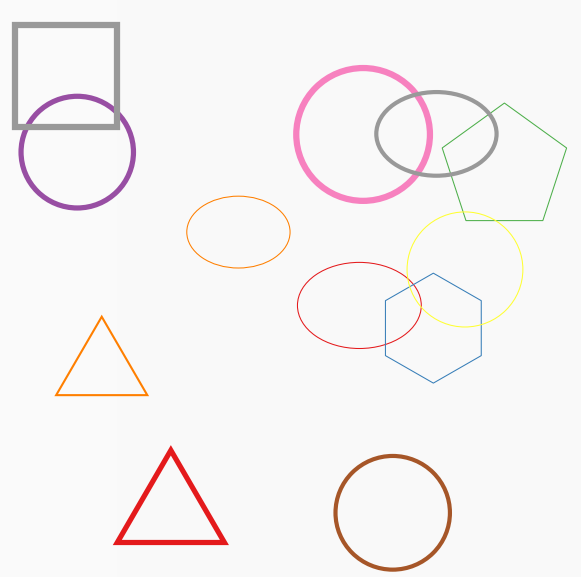[{"shape": "oval", "thickness": 0.5, "radius": 0.53, "center": [0.618, 0.47]}, {"shape": "triangle", "thickness": 2.5, "radius": 0.53, "center": [0.294, 0.113]}, {"shape": "hexagon", "thickness": 0.5, "radius": 0.48, "center": [0.746, 0.431]}, {"shape": "pentagon", "thickness": 0.5, "radius": 0.56, "center": [0.868, 0.708]}, {"shape": "circle", "thickness": 2.5, "radius": 0.48, "center": [0.133, 0.736]}, {"shape": "oval", "thickness": 0.5, "radius": 0.44, "center": [0.41, 0.597]}, {"shape": "triangle", "thickness": 1, "radius": 0.45, "center": [0.175, 0.36]}, {"shape": "circle", "thickness": 0.5, "radius": 0.5, "center": [0.8, 0.533]}, {"shape": "circle", "thickness": 2, "radius": 0.49, "center": [0.676, 0.111]}, {"shape": "circle", "thickness": 3, "radius": 0.57, "center": [0.625, 0.766]}, {"shape": "oval", "thickness": 2, "radius": 0.52, "center": [0.751, 0.767]}, {"shape": "square", "thickness": 3, "radius": 0.44, "center": [0.114, 0.868]}]